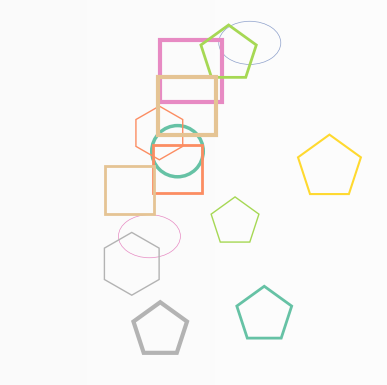[{"shape": "circle", "thickness": 2.5, "radius": 0.33, "center": [0.458, 0.607]}, {"shape": "pentagon", "thickness": 2, "radius": 0.37, "center": [0.682, 0.182]}, {"shape": "square", "thickness": 2, "radius": 0.31, "center": [0.458, 0.562]}, {"shape": "hexagon", "thickness": 1, "radius": 0.35, "center": [0.411, 0.655]}, {"shape": "oval", "thickness": 0.5, "radius": 0.4, "center": [0.645, 0.889]}, {"shape": "square", "thickness": 3, "radius": 0.4, "center": [0.492, 0.814]}, {"shape": "oval", "thickness": 0.5, "radius": 0.4, "center": [0.386, 0.386]}, {"shape": "pentagon", "thickness": 2, "radius": 0.38, "center": [0.59, 0.86]}, {"shape": "pentagon", "thickness": 1, "radius": 0.32, "center": [0.607, 0.424]}, {"shape": "pentagon", "thickness": 1.5, "radius": 0.43, "center": [0.85, 0.565]}, {"shape": "square", "thickness": 3, "radius": 0.37, "center": [0.482, 0.725]}, {"shape": "square", "thickness": 2, "radius": 0.31, "center": [0.335, 0.506]}, {"shape": "pentagon", "thickness": 3, "radius": 0.36, "center": [0.414, 0.142]}, {"shape": "hexagon", "thickness": 1, "radius": 0.41, "center": [0.34, 0.315]}]